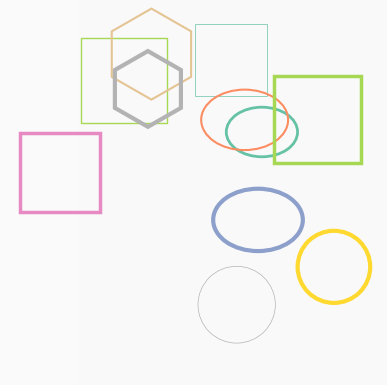[{"shape": "square", "thickness": 0.5, "radius": 0.46, "center": [0.596, 0.844]}, {"shape": "oval", "thickness": 2, "radius": 0.46, "center": [0.676, 0.657]}, {"shape": "oval", "thickness": 1.5, "radius": 0.56, "center": [0.631, 0.689]}, {"shape": "oval", "thickness": 3, "radius": 0.58, "center": [0.666, 0.429]}, {"shape": "square", "thickness": 2.5, "radius": 0.52, "center": [0.155, 0.552]}, {"shape": "square", "thickness": 2.5, "radius": 0.57, "center": [0.819, 0.689]}, {"shape": "square", "thickness": 1, "radius": 0.55, "center": [0.321, 0.79]}, {"shape": "circle", "thickness": 3, "radius": 0.47, "center": [0.862, 0.307]}, {"shape": "hexagon", "thickness": 1.5, "radius": 0.59, "center": [0.391, 0.859]}, {"shape": "circle", "thickness": 0.5, "radius": 0.5, "center": [0.611, 0.209]}, {"shape": "hexagon", "thickness": 3, "radius": 0.49, "center": [0.382, 0.769]}]